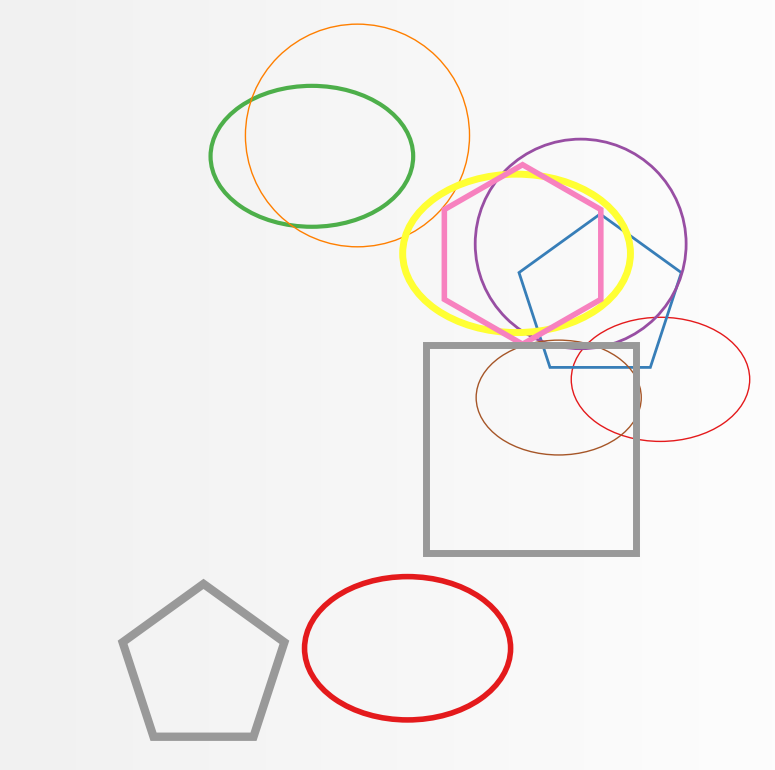[{"shape": "oval", "thickness": 2, "radius": 0.66, "center": [0.526, 0.158]}, {"shape": "oval", "thickness": 0.5, "radius": 0.58, "center": [0.852, 0.507]}, {"shape": "pentagon", "thickness": 1, "radius": 0.55, "center": [0.774, 0.612]}, {"shape": "oval", "thickness": 1.5, "radius": 0.65, "center": [0.402, 0.797]}, {"shape": "circle", "thickness": 1, "radius": 0.68, "center": [0.749, 0.683]}, {"shape": "circle", "thickness": 0.5, "radius": 0.72, "center": [0.461, 0.824]}, {"shape": "oval", "thickness": 2.5, "radius": 0.73, "center": [0.667, 0.671]}, {"shape": "oval", "thickness": 0.5, "radius": 0.53, "center": [0.721, 0.484]}, {"shape": "hexagon", "thickness": 2, "radius": 0.58, "center": [0.674, 0.67]}, {"shape": "pentagon", "thickness": 3, "radius": 0.55, "center": [0.263, 0.132]}, {"shape": "square", "thickness": 2.5, "radius": 0.68, "center": [0.685, 0.417]}]